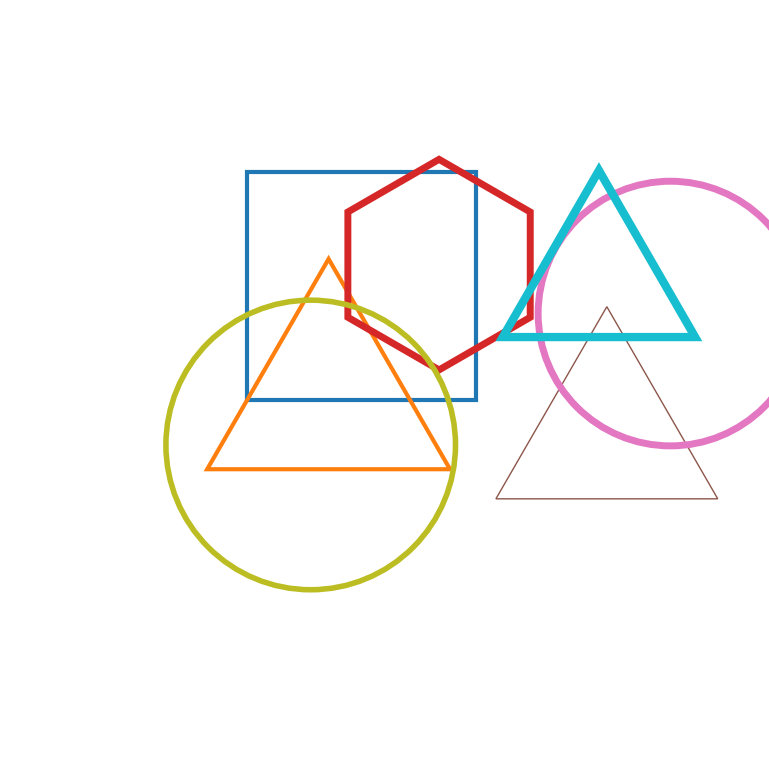[{"shape": "square", "thickness": 1.5, "radius": 0.74, "center": [0.47, 0.628]}, {"shape": "triangle", "thickness": 1.5, "radius": 0.91, "center": [0.427, 0.482]}, {"shape": "hexagon", "thickness": 2.5, "radius": 0.68, "center": [0.57, 0.656]}, {"shape": "triangle", "thickness": 0.5, "radius": 0.83, "center": [0.788, 0.435]}, {"shape": "circle", "thickness": 2.5, "radius": 0.86, "center": [0.871, 0.593]}, {"shape": "circle", "thickness": 2, "radius": 0.94, "center": [0.404, 0.422]}, {"shape": "triangle", "thickness": 3, "radius": 0.72, "center": [0.778, 0.634]}]